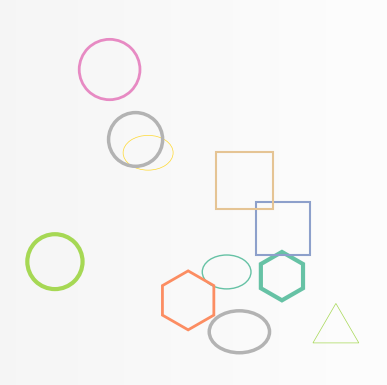[{"shape": "hexagon", "thickness": 3, "radius": 0.31, "center": [0.728, 0.283]}, {"shape": "oval", "thickness": 1, "radius": 0.31, "center": [0.585, 0.294]}, {"shape": "hexagon", "thickness": 2, "radius": 0.38, "center": [0.486, 0.22]}, {"shape": "square", "thickness": 1.5, "radius": 0.35, "center": [0.731, 0.406]}, {"shape": "circle", "thickness": 2, "radius": 0.39, "center": [0.283, 0.819]}, {"shape": "triangle", "thickness": 0.5, "radius": 0.34, "center": [0.867, 0.144]}, {"shape": "circle", "thickness": 3, "radius": 0.36, "center": [0.142, 0.32]}, {"shape": "oval", "thickness": 0.5, "radius": 0.32, "center": [0.382, 0.603]}, {"shape": "square", "thickness": 1.5, "radius": 0.37, "center": [0.632, 0.531]}, {"shape": "oval", "thickness": 2.5, "radius": 0.39, "center": [0.618, 0.138]}, {"shape": "circle", "thickness": 2.5, "radius": 0.35, "center": [0.35, 0.638]}]